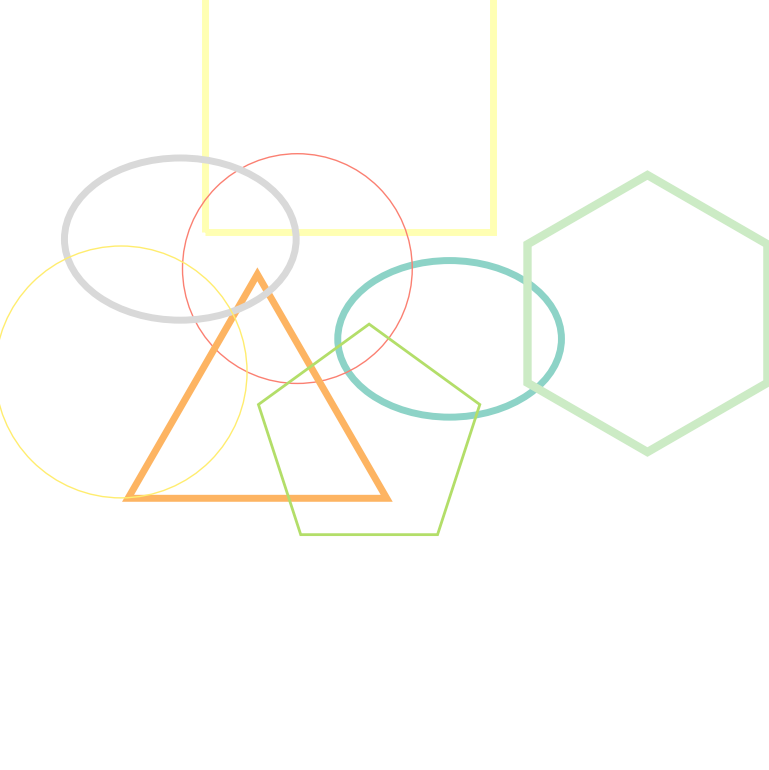[{"shape": "oval", "thickness": 2.5, "radius": 0.73, "center": [0.584, 0.56]}, {"shape": "square", "thickness": 2.5, "radius": 0.94, "center": [0.453, 0.886]}, {"shape": "circle", "thickness": 0.5, "radius": 0.75, "center": [0.386, 0.651]}, {"shape": "triangle", "thickness": 2.5, "radius": 0.97, "center": [0.334, 0.45]}, {"shape": "pentagon", "thickness": 1, "radius": 0.76, "center": [0.479, 0.428]}, {"shape": "oval", "thickness": 2.5, "radius": 0.75, "center": [0.234, 0.69]}, {"shape": "hexagon", "thickness": 3, "radius": 0.9, "center": [0.841, 0.593]}, {"shape": "circle", "thickness": 0.5, "radius": 0.82, "center": [0.157, 0.517]}]